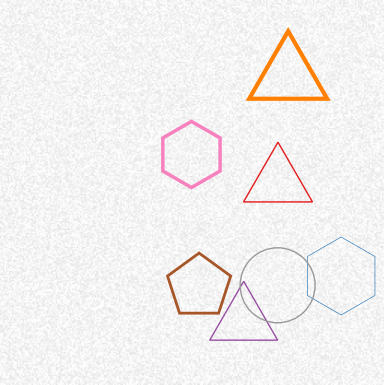[{"shape": "triangle", "thickness": 1, "radius": 0.52, "center": [0.722, 0.527]}, {"shape": "hexagon", "thickness": 0.5, "radius": 0.51, "center": [0.886, 0.283]}, {"shape": "triangle", "thickness": 1, "radius": 0.51, "center": [0.633, 0.167]}, {"shape": "triangle", "thickness": 3, "radius": 0.58, "center": [0.748, 0.802]}, {"shape": "pentagon", "thickness": 2, "radius": 0.43, "center": [0.517, 0.256]}, {"shape": "hexagon", "thickness": 2.5, "radius": 0.43, "center": [0.497, 0.599]}, {"shape": "circle", "thickness": 1, "radius": 0.49, "center": [0.721, 0.259]}]